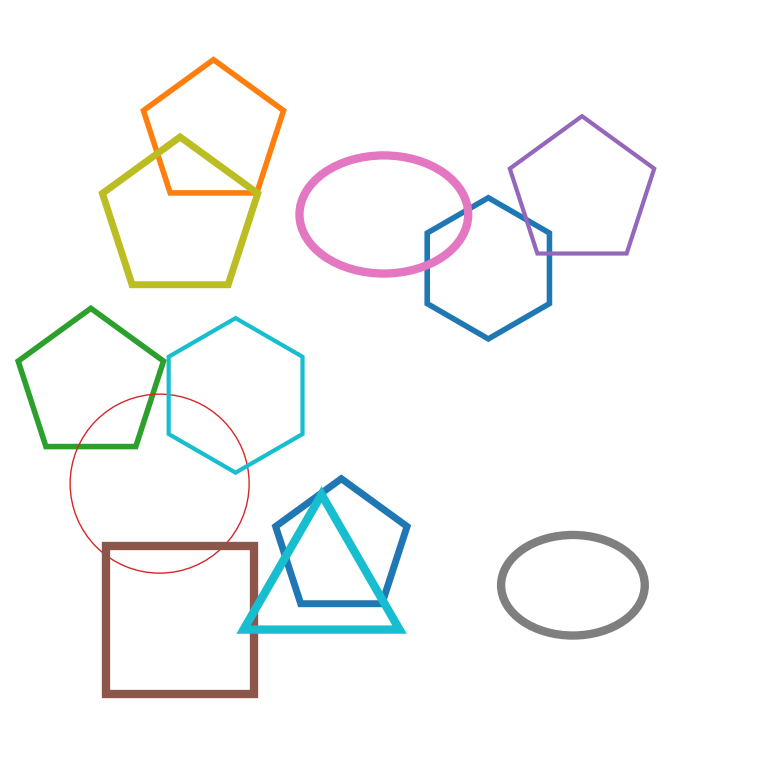[{"shape": "pentagon", "thickness": 2.5, "radius": 0.45, "center": [0.443, 0.289]}, {"shape": "hexagon", "thickness": 2, "radius": 0.46, "center": [0.634, 0.652]}, {"shape": "pentagon", "thickness": 2, "radius": 0.48, "center": [0.277, 0.827]}, {"shape": "pentagon", "thickness": 2, "radius": 0.5, "center": [0.118, 0.5]}, {"shape": "circle", "thickness": 0.5, "radius": 0.58, "center": [0.207, 0.372]}, {"shape": "pentagon", "thickness": 1.5, "radius": 0.49, "center": [0.756, 0.751]}, {"shape": "square", "thickness": 3, "radius": 0.48, "center": [0.233, 0.195]}, {"shape": "oval", "thickness": 3, "radius": 0.55, "center": [0.498, 0.721]}, {"shape": "oval", "thickness": 3, "radius": 0.47, "center": [0.744, 0.24]}, {"shape": "pentagon", "thickness": 2.5, "radius": 0.53, "center": [0.234, 0.716]}, {"shape": "hexagon", "thickness": 1.5, "radius": 0.5, "center": [0.306, 0.487]}, {"shape": "triangle", "thickness": 3, "radius": 0.58, "center": [0.418, 0.241]}]